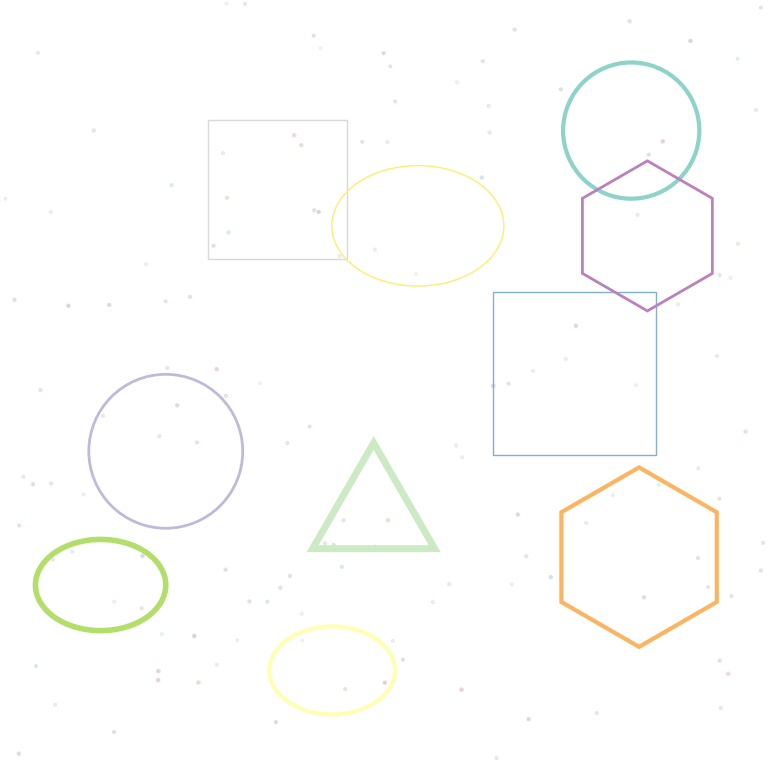[{"shape": "circle", "thickness": 1.5, "radius": 0.44, "center": [0.82, 0.83]}, {"shape": "oval", "thickness": 1.5, "radius": 0.41, "center": [0.431, 0.129]}, {"shape": "circle", "thickness": 1, "radius": 0.5, "center": [0.215, 0.414]}, {"shape": "square", "thickness": 0.5, "radius": 0.53, "center": [0.746, 0.515]}, {"shape": "hexagon", "thickness": 1.5, "radius": 0.58, "center": [0.83, 0.276]}, {"shape": "oval", "thickness": 2, "radius": 0.42, "center": [0.131, 0.24]}, {"shape": "square", "thickness": 0.5, "radius": 0.45, "center": [0.361, 0.754]}, {"shape": "hexagon", "thickness": 1, "radius": 0.49, "center": [0.841, 0.694]}, {"shape": "triangle", "thickness": 2.5, "radius": 0.46, "center": [0.485, 0.333]}, {"shape": "oval", "thickness": 0.5, "radius": 0.56, "center": [0.543, 0.707]}]